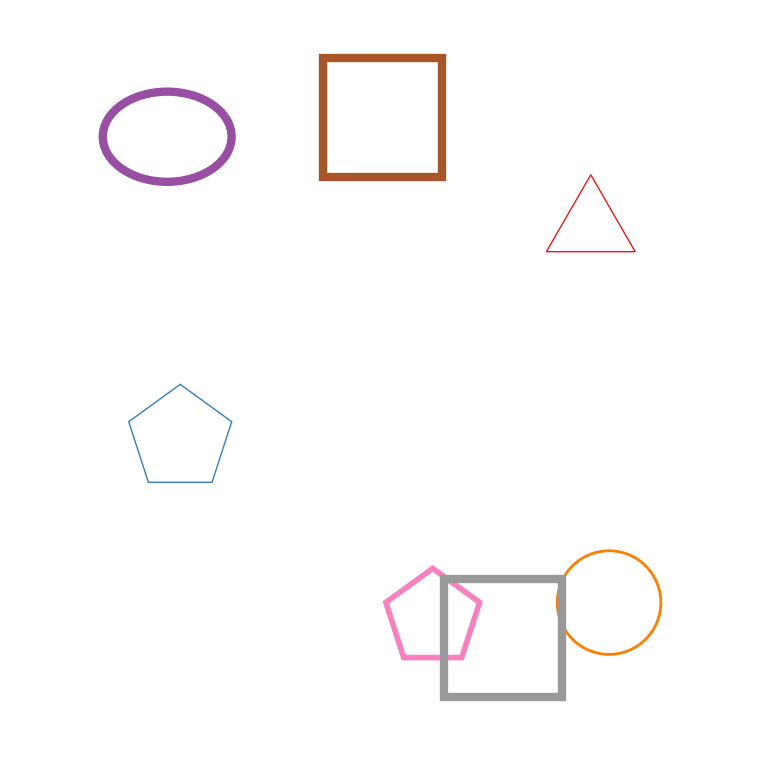[{"shape": "triangle", "thickness": 0.5, "radius": 0.33, "center": [0.767, 0.706]}, {"shape": "pentagon", "thickness": 0.5, "radius": 0.35, "center": [0.234, 0.431]}, {"shape": "oval", "thickness": 3, "radius": 0.42, "center": [0.217, 0.822]}, {"shape": "circle", "thickness": 1, "radius": 0.34, "center": [0.791, 0.217]}, {"shape": "square", "thickness": 3, "radius": 0.39, "center": [0.497, 0.847]}, {"shape": "pentagon", "thickness": 2, "radius": 0.32, "center": [0.562, 0.198]}, {"shape": "square", "thickness": 3, "radius": 0.38, "center": [0.653, 0.171]}]